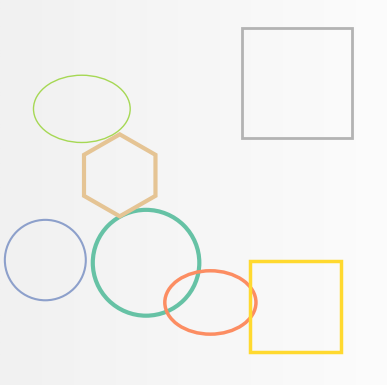[{"shape": "circle", "thickness": 3, "radius": 0.69, "center": [0.377, 0.317]}, {"shape": "oval", "thickness": 2.5, "radius": 0.59, "center": [0.543, 0.214]}, {"shape": "circle", "thickness": 1.5, "radius": 0.52, "center": [0.117, 0.325]}, {"shape": "oval", "thickness": 1, "radius": 0.62, "center": [0.211, 0.717]}, {"shape": "square", "thickness": 2.5, "radius": 0.59, "center": [0.763, 0.204]}, {"shape": "hexagon", "thickness": 3, "radius": 0.53, "center": [0.309, 0.545]}, {"shape": "square", "thickness": 2, "radius": 0.71, "center": [0.767, 0.784]}]